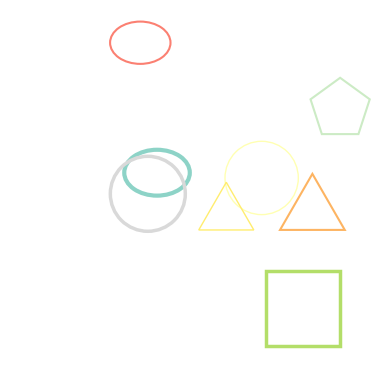[{"shape": "oval", "thickness": 3, "radius": 0.43, "center": [0.408, 0.551]}, {"shape": "circle", "thickness": 1, "radius": 0.48, "center": [0.68, 0.538]}, {"shape": "oval", "thickness": 1.5, "radius": 0.39, "center": [0.364, 0.889]}, {"shape": "triangle", "thickness": 1.5, "radius": 0.49, "center": [0.811, 0.451]}, {"shape": "square", "thickness": 2.5, "radius": 0.48, "center": [0.787, 0.199]}, {"shape": "circle", "thickness": 2.5, "radius": 0.49, "center": [0.384, 0.497]}, {"shape": "pentagon", "thickness": 1.5, "radius": 0.4, "center": [0.883, 0.717]}, {"shape": "triangle", "thickness": 1, "radius": 0.41, "center": [0.588, 0.444]}]